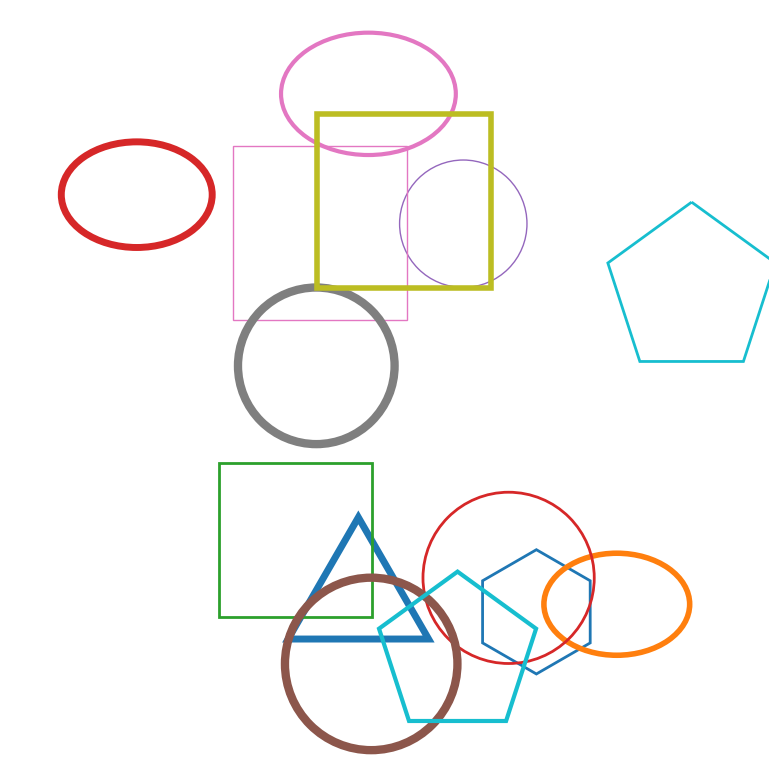[{"shape": "triangle", "thickness": 2.5, "radius": 0.53, "center": [0.465, 0.223]}, {"shape": "hexagon", "thickness": 1, "radius": 0.4, "center": [0.697, 0.205]}, {"shape": "oval", "thickness": 2, "radius": 0.47, "center": [0.801, 0.215]}, {"shape": "square", "thickness": 1, "radius": 0.5, "center": [0.384, 0.299]}, {"shape": "oval", "thickness": 2.5, "radius": 0.49, "center": [0.178, 0.747]}, {"shape": "circle", "thickness": 1, "radius": 0.56, "center": [0.661, 0.25]}, {"shape": "circle", "thickness": 0.5, "radius": 0.41, "center": [0.602, 0.709]}, {"shape": "circle", "thickness": 3, "radius": 0.56, "center": [0.482, 0.138]}, {"shape": "oval", "thickness": 1.5, "radius": 0.57, "center": [0.478, 0.878]}, {"shape": "square", "thickness": 0.5, "radius": 0.57, "center": [0.416, 0.698]}, {"shape": "circle", "thickness": 3, "radius": 0.51, "center": [0.411, 0.525]}, {"shape": "square", "thickness": 2, "radius": 0.57, "center": [0.524, 0.738]}, {"shape": "pentagon", "thickness": 1.5, "radius": 0.54, "center": [0.594, 0.15]}, {"shape": "pentagon", "thickness": 1, "radius": 0.57, "center": [0.898, 0.623]}]